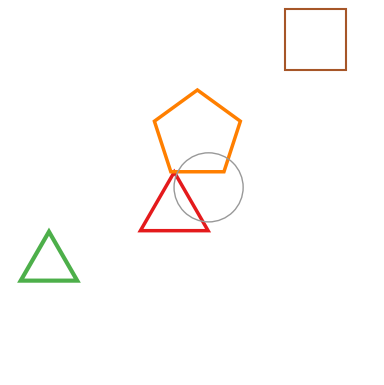[{"shape": "triangle", "thickness": 2.5, "radius": 0.51, "center": [0.453, 0.452]}, {"shape": "triangle", "thickness": 3, "radius": 0.42, "center": [0.127, 0.313]}, {"shape": "pentagon", "thickness": 2.5, "radius": 0.59, "center": [0.513, 0.649]}, {"shape": "square", "thickness": 1.5, "radius": 0.4, "center": [0.819, 0.898]}, {"shape": "circle", "thickness": 1, "radius": 0.45, "center": [0.542, 0.513]}]